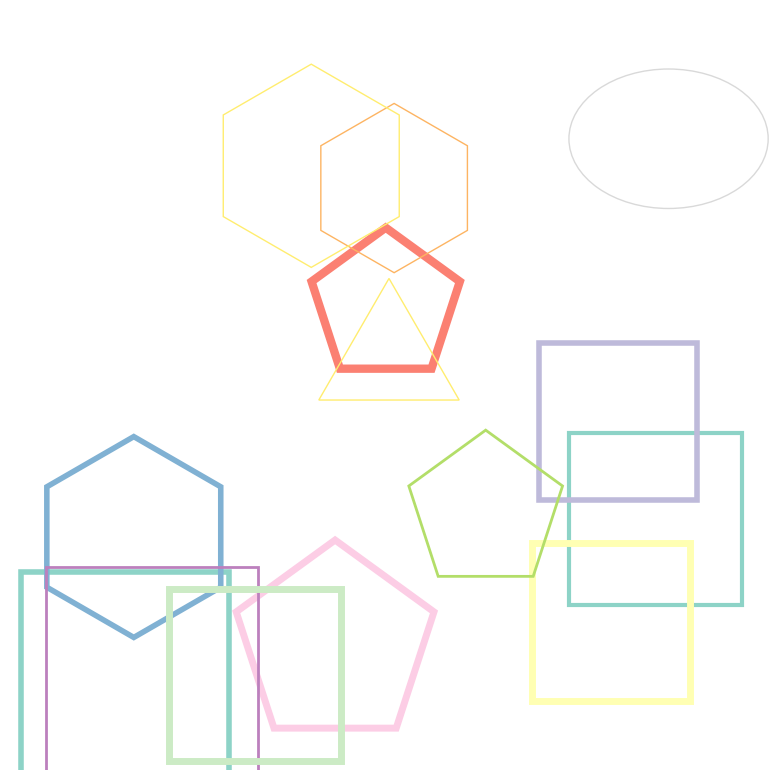[{"shape": "square", "thickness": 2, "radius": 0.67, "center": [0.162, 0.122]}, {"shape": "square", "thickness": 1.5, "radius": 0.56, "center": [0.851, 0.326]}, {"shape": "square", "thickness": 2.5, "radius": 0.51, "center": [0.793, 0.193]}, {"shape": "square", "thickness": 2, "radius": 0.51, "center": [0.802, 0.453]}, {"shape": "pentagon", "thickness": 3, "radius": 0.51, "center": [0.501, 0.603]}, {"shape": "hexagon", "thickness": 2, "radius": 0.65, "center": [0.174, 0.303]}, {"shape": "hexagon", "thickness": 0.5, "radius": 0.55, "center": [0.512, 0.756]}, {"shape": "pentagon", "thickness": 1, "radius": 0.52, "center": [0.631, 0.336]}, {"shape": "pentagon", "thickness": 2.5, "radius": 0.68, "center": [0.435, 0.164]}, {"shape": "oval", "thickness": 0.5, "radius": 0.65, "center": [0.868, 0.82]}, {"shape": "square", "thickness": 1, "radius": 0.69, "center": [0.197, 0.126]}, {"shape": "square", "thickness": 2.5, "radius": 0.56, "center": [0.331, 0.123]}, {"shape": "hexagon", "thickness": 0.5, "radius": 0.66, "center": [0.404, 0.785]}, {"shape": "triangle", "thickness": 0.5, "radius": 0.53, "center": [0.505, 0.533]}]